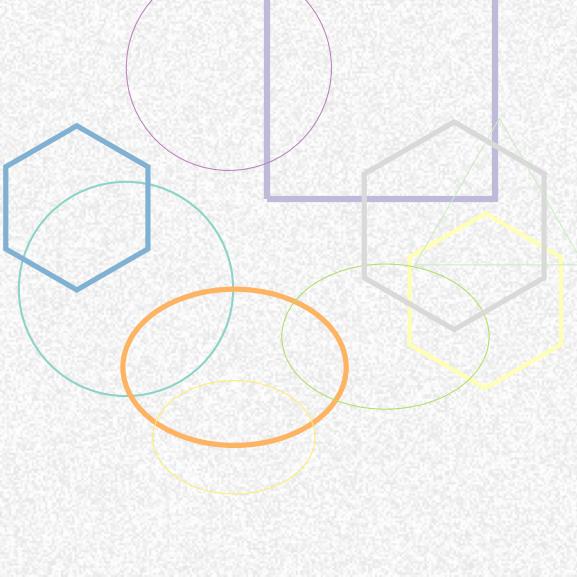[{"shape": "circle", "thickness": 1, "radius": 0.93, "center": [0.218, 0.499]}, {"shape": "hexagon", "thickness": 2, "radius": 0.76, "center": [0.84, 0.478]}, {"shape": "square", "thickness": 3, "radius": 0.99, "center": [0.66, 0.852]}, {"shape": "hexagon", "thickness": 2.5, "radius": 0.71, "center": [0.133, 0.639]}, {"shape": "oval", "thickness": 2.5, "radius": 0.97, "center": [0.406, 0.363]}, {"shape": "oval", "thickness": 0.5, "radius": 0.9, "center": [0.667, 0.416]}, {"shape": "hexagon", "thickness": 2.5, "radius": 0.9, "center": [0.786, 0.608]}, {"shape": "circle", "thickness": 0.5, "radius": 0.89, "center": [0.396, 0.882]}, {"shape": "triangle", "thickness": 0.5, "radius": 0.85, "center": [0.865, 0.625]}, {"shape": "oval", "thickness": 0.5, "radius": 0.7, "center": [0.405, 0.242]}]